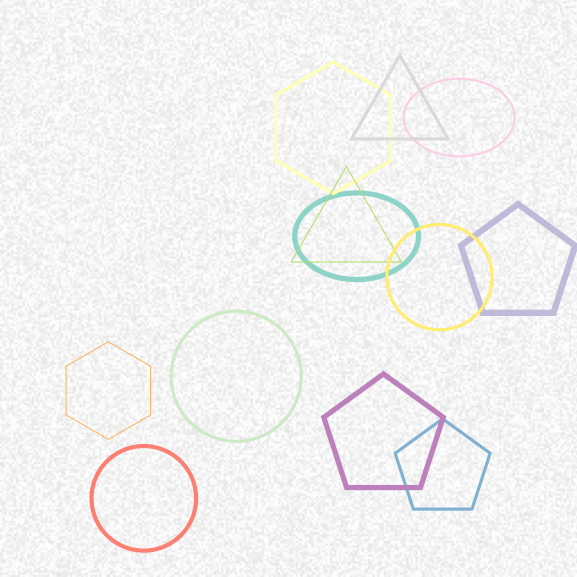[{"shape": "oval", "thickness": 2.5, "radius": 0.54, "center": [0.618, 0.59]}, {"shape": "hexagon", "thickness": 1.5, "radius": 0.57, "center": [0.577, 0.778]}, {"shape": "pentagon", "thickness": 3, "radius": 0.52, "center": [0.897, 0.542]}, {"shape": "circle", "thickness": 2, "radius": 0.45, "center": [0.249, 0.136]}, {"shape": "pentagon", "thickness": 1.5, "radius": 0.43, "center": [0.766, 0.188]}, {"shape": "hexagon", "thickness": 0.5, "radius": 0.42, "center": [0.188, 0.323]}, {"shape": "triangle", "thickness": 0.5, "radius": 0.55, "center": [0.6, 0.601]}, {"shape": "oval", "thickness": 1, "radius": 0.48, "center": [0.795, 0.796]}, {"shape": "triangle", "thickness": 1.5, "radius": 0.48, "center": [0.692, 0.807]}, {"shape": "pentagon", "thickness": 2.5, "radius": 0.54, "center": [0.664, 0.243]}, {"shape": "circle", "thickness": 1.5, "radius": 0.56, "center": [0.409, 0.348]}, {"shape": "circle", "thickness": 1.5, "radius": 0.46, "center": [0.761, 0.519]}]